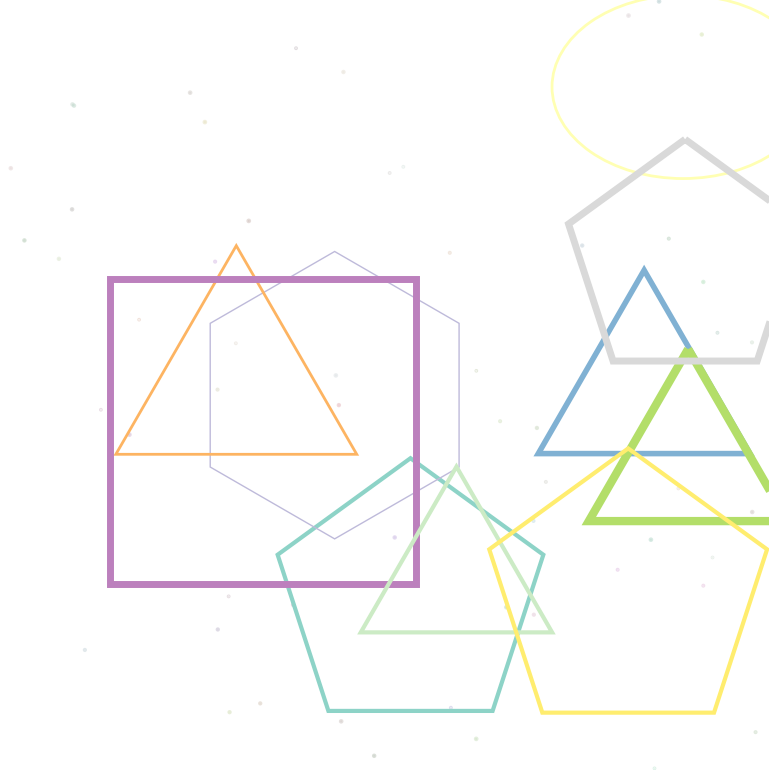[{"shape": "pentagon", "thickness": 1.5, "radius": 0.91, "center": [0.533, 0.223]}, {"shape": "oval", "thickness": 1, "radius": 0.85, "center": [0.887, 0.887]}, {"shape": "hexagon", "thickness": 0.5, "radius": 0.93, "center": [0.435, 0.487]}, {"shape": "triangle", "thickness": 2, "radius": 0.79, "center": [0.837, 0.49]}, {"shape": "triangle", "thickness": 1, "radius": 0.9, "center": [0.307, 0.5]}, {"shape": "triangle", "thickness": 3, "radius": 0.74, "center": [0.894, 0.398]}, {"shape": "pentagon", "thickness": 2.5, "radius": 0.8, "center": [0.89, 0.66]}, {"shape": "square", "thickness": 2.5, "radius": 0.99, "center": [0.342, 0.44]}, {"shape": "triangle", "thickness": 1.5, "radius": 0.72, "center": [0.593, 0.25]}, {"shape": "pentagon", "thickness": 1.5, "radius": 0.95, "center": [0.816, 0.228]}]